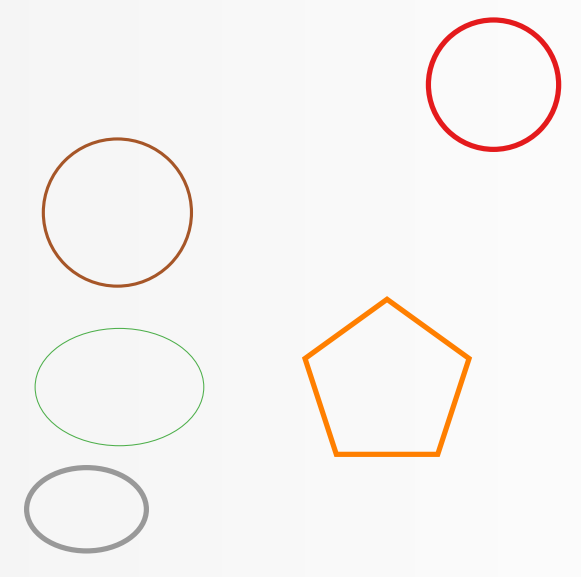[{"shape": "circle", "thickness": 2.5, "radius": 0.56, "center": [0.849, 0.852]}, {"shape": "oval", "thickness": 0.5, "radius": 0.73, "center": [0.206, 0.329]}, {"shape": "pentagon", "thickness": 2.5, "radius": 0.74, "center": [0.666, 0.332]}, {"shape": "circle", "thickness": 1.5, "radius": 0.64, "center": [0.202, 0.631]}, {"shape": "oval", "thickness": 2.5, "radius": 0.52, "center": [0.149, 0.117]}]